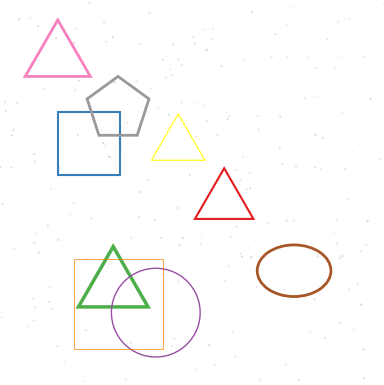[{"shape": "triangle", "thickness": 1.5, "radius": 0.44, "center": [0.582, 0.475]}, {"shape": "square", "thickness": 1.5, "radius": 0.41, "center": [0.232, 0.627]}, {"shape": "triangle", "thickness": 2.5, "radius": 0.52, "center": [0.294, 0.255]}, {"shape": "circle", "thickness": 1, "radius": 0.58, "center": [0.405, 0.188]}, {"shape": "square", "thickness": 0.5, "radius": 0.58, "center": [0.307, 0.21]}, {"shape": "triangle", "thickness": 1, "radius": 0.4, "center": [0.463, 0.624]}, {"shape": "oval", "thickness": 2, "radius": 0.48, "center": [0.764, 0.297]}, {"shape": "triangle", "thickness": 2, "radius": 0.49, "center": [0.15, 0.85]}, {"shape": "pentagon", "thickness": 2, "radius": 0.42, "center": [0.307, 0.717]}]